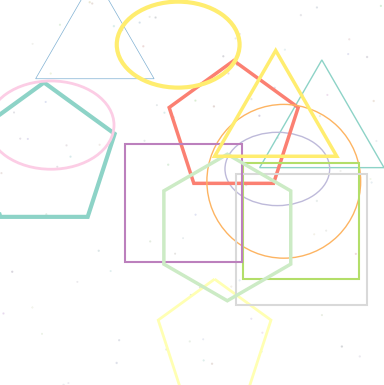[{"shape": "triangle", "thickness": 1, "radius": 0.93, "center": [0.836, 0.658]}, {"shape": "pentagon", "thickness": 3, "radius": 0.96, "center": [0.114, 0.593]}, {"shape": "pentagon", "thickness": 2, "radius": 0.77, "center": [0.557, 0.121]}, {"shape": "oval", "thickness": 1, "radius": 0.68, "center": [0.72, 0.561]}, {"shape": "pentagon", "thickness": 2.5, "radius": 0.88, "center": [0.607, 0.666]}, {"shape": "triangle", "thickness": 0.5, "radius": 0.89, "center": [0.246, 0.884]}, {"shape": "circle", "thickness": 1, "radius": 1.0, "center": [0.737, 0.529]}, {"shape": "square", "thickness": 1.5, "radius": 0.75, "center": [0.781, 0.426]}, {"shape": "oval", "thickness": 2, "radius": 0.82, "center": [0.132, 0.675]}, {"shape": "square", "thickness": 1.5, "radius": 0.85, "center": [0.783, 0.378]}, {"shape": "square", "thickness": 1.5, "radius": 0.76, "center": [0.477, 0.473]}, {"shape": "hexagon", "thickness": 2.5, "radius": 0.95, "center": [0.59, 0.409]}, {"shape": "oval", "thickness": 3, "radius": 0.8, "center": [0.463, 0.884]}, {"shape": "triangle", "thickness": 2.5, "radius": 0.92, "center": [0.716, 0.686]}]